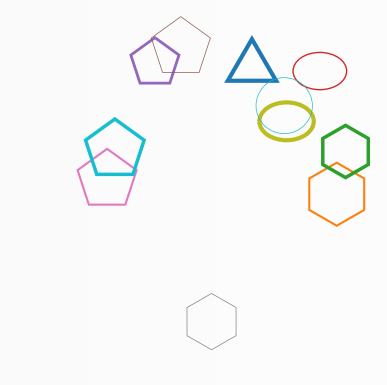[{"shape": "triangle", "thickness": 3, "radius": 0.36, "center": [0.65, 0.826]}, {"shape": "hexagon", "thickness": 1.5, "radius": 0.41, "center": [0.869, 0.496]}, {"shape": "hexagon", "thickness": 2.5, "radius": 0.34, "center": [0.892, 0.607]}, {"shape": "oval", "thickness": 1, "radius": 0.35, "center": [0.825, 0.815]}, {"shape": "pentagon", "thickness": 2, "radius": 0.33, "center": [0.4, 0.837]}, {"shape": "pentagon", "thickness": 0.5, "radius": 0.4, "center": [0.467, 0.877]}, {"shape": "pentagon", "thickness": 1.5, "radius": 0.4, "center": [0.276, 0.533]}, {"shape": "hexagon", "thickness": 0.5, "radius": 0.37, "center": [0.546, 0.165]}, {"shape": "oval", "thickness": 3, "radius": 0.35, "center": [0.74, 0.685]}, {"shape": "pentagon", "thickness": 2.5, "radius": 0.4, "center": [0.296, 0.611]}, {"shape": "circle", "thickness": 0.5, "radius": 0.36, "center": [0.733, 0.726]}]